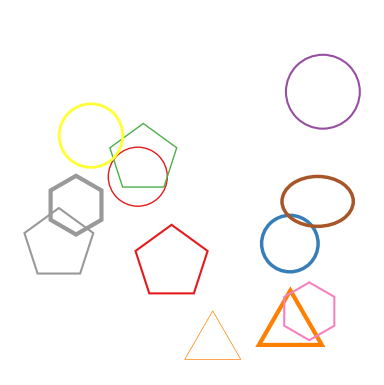[{"shape": "pentagon", "thickness": 1.5, "radius": 0.49, "center": [0.446, 0.318]}, {"shape": "circle", "thickness": 1, "radius": 0.38, "center": [0.358, 0.541]}, {"shape": "circle", "thickness": 2.5, "radius": 0.37, "center": [0.753, 0.367]}, {"shape": "pentagon", "thickness": 1, "radius": 0.46, "center": [0.372, 0.588]}, {"shape": "circle", "thickness": 1.5, "radius": 0.48, "center": [0.839, 0.762]}, {"shape": "triangle", "thickness": 3, "radius": 0.47, "center": [0.754, 0.151]}, {"shape": "triangle", "thickness": 0.5, "radius": 0.42, "center": [0.553, 0.108]}, {"shape": "circle", "thickness": 2, "radius": 0.41, "center": [0.236, 0.648]}, {"shape": "oval", "thickness": 2.5, "radius": 0.46, "center": [0.825, 0.477]}, {"shape": "hexagon", "thickness": 1.5, "radius": 0.38, "center": [0.803, 0.191]}, {"shape": "pentagon", "thickness": 1.5, "radius": 0.47, "center": [0.153, 0.366]}, {"shape": "hexagon", "thickness": 3, "radius": 0.38, "center": [0.197, 0.467]}]